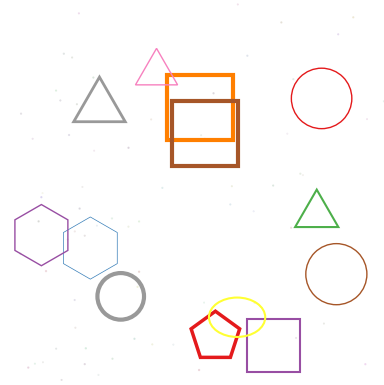[{"shape": "pentagon", "thickness": 2.5, "radius": 0.33, "center": [0.559, 0.125]}, {"shape": "circle", "thickness": 1, "radius": 0.39, "center": [0.835, 0.744]}, {"shape": "hexagon", "thickness": 0.5, "radius": 0.4, "center": [0.235, 0.356]}, {"shape": "triangle", "thickness": 1.5, "radius": 0.32, "center": [0.823, 0.443]}, {"shape": "hexagon", "thickness": 1, "radius": 0.4, "center": [0.108, 0.389]}, {"shape": "square", "thickness": 1.5, "radius": 0.34, "center": [0.712, 0.102]}, {"shape": "square", "thickness": 3, "radius": 0.43, "center": [0.52, 0.721]}, {"shape": "oval", "thickness": 1.5, "radius": 0.37, "center": [0.616, 0.176]}, {"shape": "square", "thickness": 3, "radius": 0.43, "center": [0.532, 0.653]}, {"shape": "circle", "thickness": 1, "radius": 0.4, "center": [0.874, 0.288]}, {"shape": "triangle", "thickness": 1, "radius": 0.32, "center": [0.407, 0.811]}, {"shape": "triangle", "thickness": 2, "radius": 0.39, "center": [0.258, 0.722]}, {"shape": "circle", "thickness": 3, "radius": 0.3, "center": [0.314, 0.23]}]